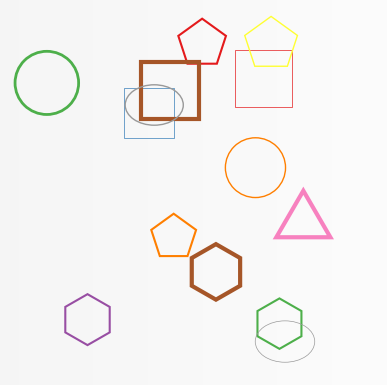[{"shape": "pentagon", "thickness": 1.5, "radius": 0.32, "center": [0.522, 0.887]}, {"shape": "square", "thickness": 0.5, "radius": 0.37, "center": [0.681, 0.797]}, {"shape": "square", "thickness": 0.5, "radius": 0.33, "center": [0.384, 0.706]}, {"shape": "circle", "thickness": 2, "radius": 0.41, "center": [0.121, 0.785]}, {"shape": "hexagon", "thickness": 1.5, "radius": 0.33, "center": [0.721, 0.159]}, {"shape": "hexagon", "thickness": 1.5, "radius": 0.33, "center": [0.226, 0.17]}, {"shape": "circle", "thickness": 1, "radius": 0.39, "center": [0.659, 0.565]}, {"shape": "pentagon", "thickness": 1.5, "radius": 0.3, "center": [0.448, 0.384]}, {"shape": "pentagon", "thickness": 1, "radius": 0.36, "center": [0.7, 0.886]}, {"shape": "square", "thickness": 3, "radius": 0.37, "center": [0.439, 0.765]}, {"shape": "hexagon", "thickness": 3, "radius": 0.36, "center": [0.557, 0.294]}, {"shape": "triangle", "thickness": 3, "radius": 0.4, "center": [0.783, 0.424]}, {"shape": "oval", "thickness": 1, "radius": 0.37, "center": [0.398, 0.727]}, {"shape": "oval", "thickness": 0.5, "radius": 0.38, "center": [0.735, 0.113]}]